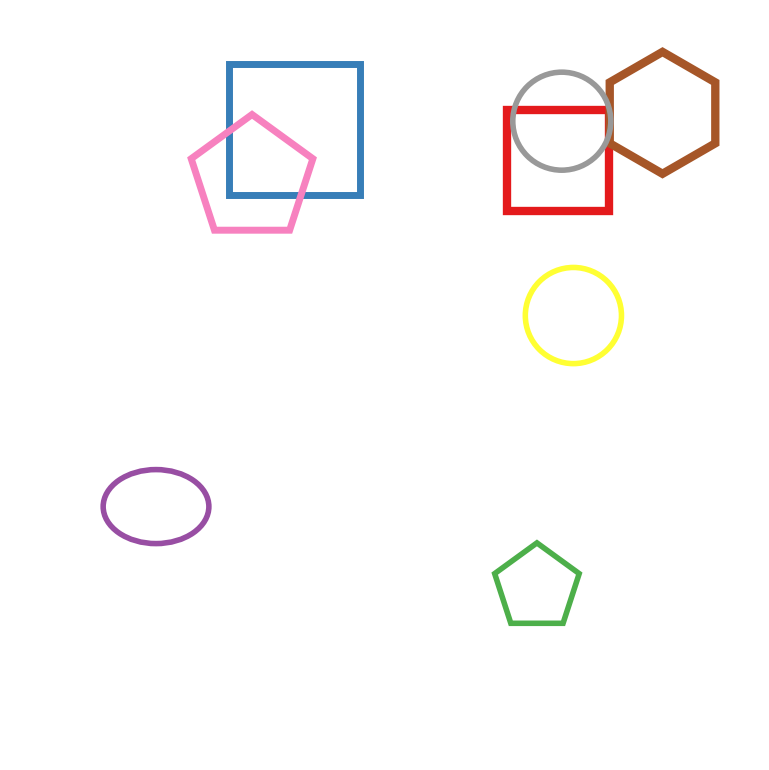[{"shape": "square", "thickness": 3, "radius": 0.33, "center": [0.725, 0.792]}, {"shape": "square", "thickness": 2.5, "radius": 0.43, "center": [0.383, 0.832]}, {"shape": "pentagon", "thickness": 2, "radius": 0.29, "center": [0.697, 0.237]}, {"shape": "oval", "thickness": 2, "radius": 0.34, "center": [0.203, 0.342]}, {"shape": "circle", "thickness": 2, "radius": 0.31, "center": [0.745, 0.59]}, {"shape": "hexagon", "thickness": 3, "radius": 0.4, "center": [0.86, 0.853]}, {"shape": "pentagon", "thickness": 2.5, "radius": 0.42, "center": [0.327, 0.768]}, {"shape": "circle", "thickness": 2, "radius": 0.32, "center": [0.73, 0.843]}]